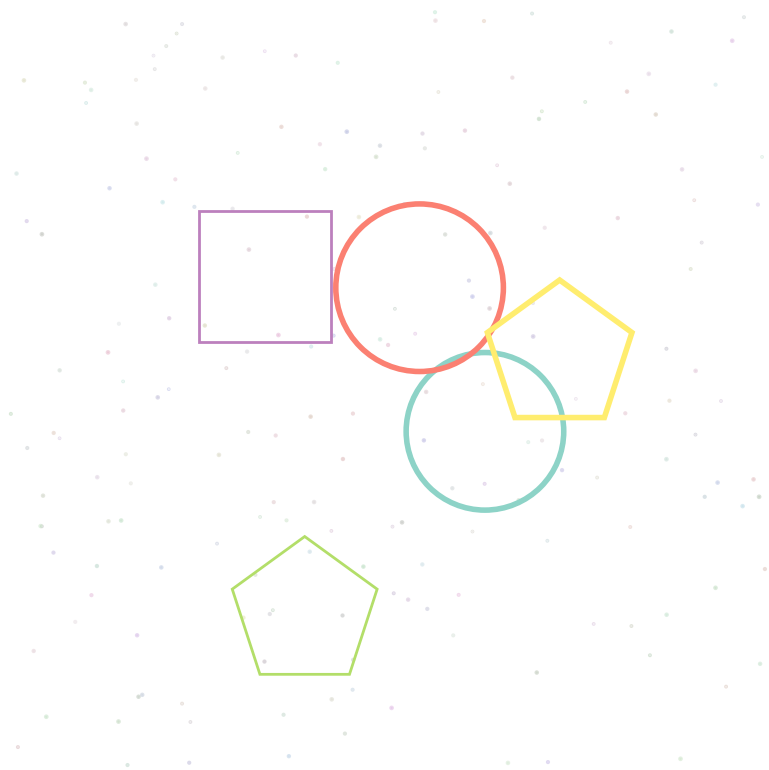[{"shape": "circle", "thickness": 2, "radius": 0.51, "center": [0.63, 0.44]}, {"shape": "circle", "thickness": 2, "radius": 0.54, "center": [0.545, 0.626]}, {"shape": "pentagon", "thickness": 1, "radius": 0.49, "center": [0.396, 0.204]}, {"shape": "square", "thickness": 1, "radius": 0.43, "center": [0.344, 0.641]}, {"shape": "pentagon", "thickness": 2, "radius": 0.49, "center": [0.727, 0.538]}]